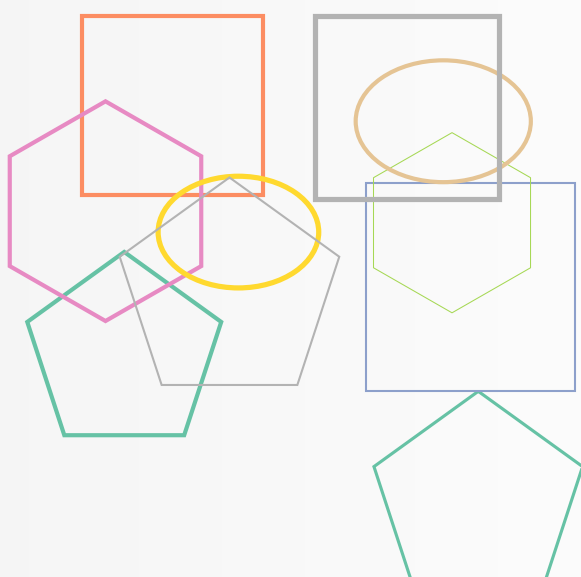[{"shape": "pentagon", "thickness": 2, "radius": 0.88, "center": [0.214, 0.387]}, {"shape": "pentagon", "thickness": 1.5, "radius": 0.94, "center": [0.823, 0.133]}, {"shape": "square", "thickness": 2, "radius": 0.78, "center": [0.296, 0.816]}, {"shape": "square", "thickness": 1, "radius": 0.9, "center": [0.81, 0.502]}, {"shape": "hexagon", "thickness": 2, "radius": 0.95, "center": [0.182, 0.633]}, {"shape": "hexagon", "thickness": 0.5, "radius": 0.78, "center": [0.778, 0.613]}, {"shape": "oval", "thickness": 2.5, "radius": 0.69, "center": [0.41, 0.597]}, {"shape": "oval", "thickness": 2, "radius": 0.75, "center": [0.763, 0.789]}, {"shape": "square", "thickness": 2.5, "radius": 0.79, "center": [0.7, 0.813]}, {"shape": "pentagon", "thickness": 1, "radius": 0.99, "center": [0.395, 0.493]}]